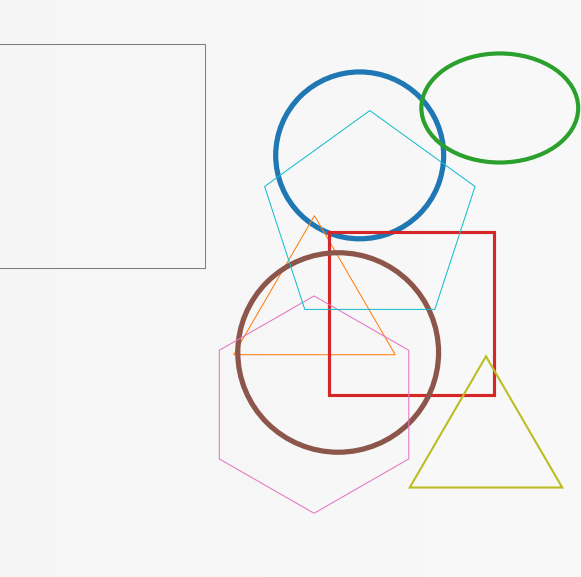[{"shape": "circle", "thickness": 2.5, "radius": 0.72, "center": [0.619, 0.73]}, {"shape": "triangle", "thickness": 0.5, "radius": 0.8, "center": [0.541, 0.465]}, {"shape": "oval", "thickness": 2, "radius": 0.67, "center": [0.86, 0.812]}, {"shape": "square", "thickness": 1.5, "radius": 0.71, "center": [0.708, 0.456]}, {"shape": "circle", "thickness": 2.5, "radius": 0.86, "center": [0.582, 0.389]}, {"shape": "hexagon", "thickness": 0.5, "radius": 0.94, "center": [0.54, 0.299]}, {"shape": "square", "thickness": 0.5, "radius": 0.97, "center": [0.159, 0.729]}, {"shape": "triangle", "thickness": 1, "radius": 0.76, "center": [0.836, 0.231]}, {"shape": "pentagon", "thickness": 0.5, "radius": 0.95, "center": [0.636, 0.617]}]